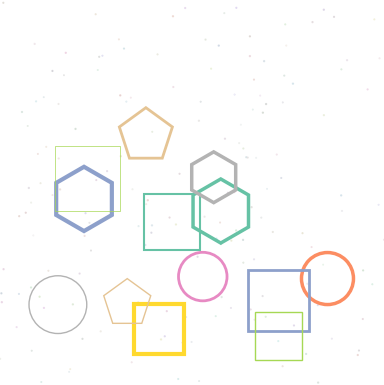[{"shape": "hexagon", "thickness": 2.5, "radius": 0.42, "center": [0.573, 0.452]}, {"shape": "square", "thickness": 1.5, "radius": 0.36, "center": [0.448, 0.423]}, {"shape": "circle", "thickness": 2.5, "radius": 0.34, "center": [0.851, 0.276]}, {"shape": "hexagon", "thickness": 3, "radius": 0.42, "center": [0.218, 0.483]}, {"shape": "square", "thickness": 2, "radius": 0.4, "center": [0.723, 0.219]}, {"shape": "circle", "thickness": 2, "radius": 0.32, "center": [0.527, 0.282]}, {"shape": "square", "thickness": 0.5, "radius": 0.42, "center": [0.226, 0.537]}, {"shape": "square", "thickness": 1, "radius": 0.31, "center": [0.723, 0.127]}, {"shape": "square", "thickness": 3, "radius": 0.32, "center": [0.414, 0.145]}, {"shape": "pentagon", "thickness": 1, "radius": 0.32, "center": [0.331, 0.212]}, {"shape": "pentagon", "thickness": 2, "radius": 0.36, "center": [0.379, 0.648]}, {"shape": "circle", "thickness": 1, "radius": 0.38, "center": [0.15, 0.209]}, {"shape": "hexagon", "thickness": 2.5, "radius": 0.33, "center": [0.555, 0.54]}]